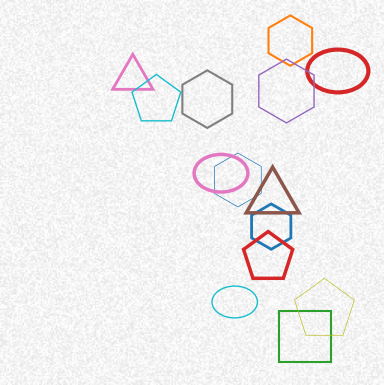[{"shape": "hexagon", "thickness": 2, "radius": 0.29, "center": [0.704, 0.411]}, {"shape": "hexagon", "thickness": 0.5, "radius": 0.35, "center": [0.618, 0.533]}, {"shape": "hexagon", "thickness": 1.5, "radius": 0.33, "center": [0.754, 0.895]}, {"shape": "square", "thickness": 1.5, "radius": 0.33, "center": [0.792, 0.127]}, {"shape": "pentagon", "thickness": 2.5, "radius": 0.34, "center": [0.696, 0.331]}, {"shape": "oval", "thickness": 3, "radius": 0.4, "center": [0.877, 0.816]}, {"shape": "hexagon", "thickness": 1, "radius": 0.41, "center": [0.744, 0.764]}, {"shape": "triangle", "thickness": 2.5, "radius": 0.4, "center": [0.708, 0.487]}, {"shape": "triangle", "thickness": 2, "radius": 0.3, "center": [0.345, 0.798]}, {"shape": "oval", "thickness": 2.5, "radius": 0.35, "center": [0.574, 0.55]}, {"shape": "hexagon", "thickness": 1.5, "radius": 0.37, "center": [0.538, 0.743]}, {"shape": "pentagon", "thickness": 0.5, "radius": 0.41, "center": [0.843, 0.195]}, {"shape": "pentagon", "thickness": 1, "radius": 0.33, "center": [0.406, 0.74]}, {"shape": "oval", "thickness": 1, "radius": 0.29, "center": [0.61, 0.216]}]